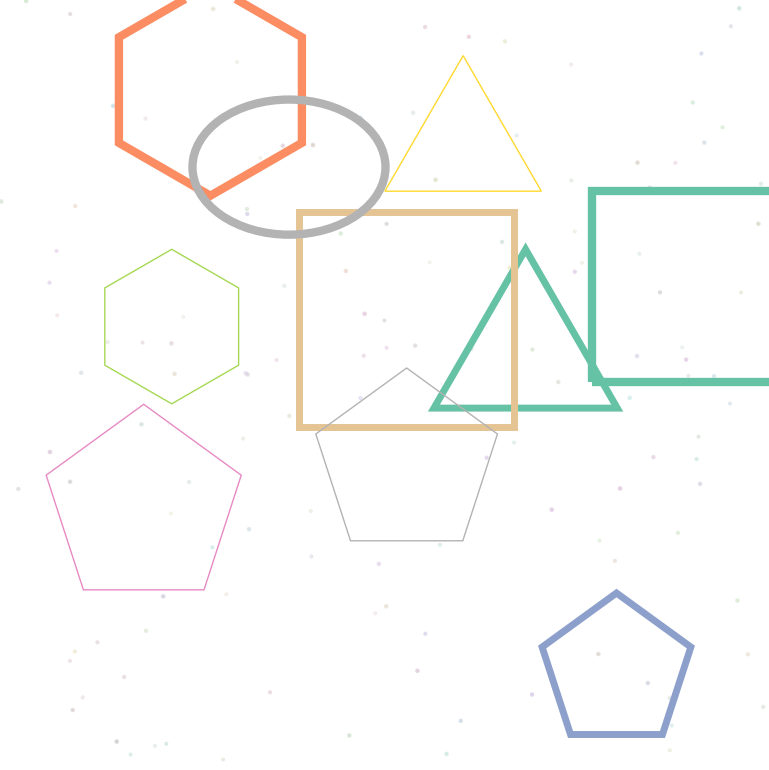[{"shape": "square", "thickness": 3, "radius": 0.62, "center": [0.893, 0.628]}, {"shape": "triangle", "thickness": 2.5, "radius": 0.69, "center": [0.683, 0.539]}, {"shape": "hexagon", "thickness": 3, "radius": 0.69, "center": [0.273, 0.883]}, {"shape": "pentagon", "thickness": 2.5, "radius": 0.51, "center": [0.801, 0.128]}, {"shape": "pentagon", "thickness": 0.5, "radius": 0.67, "center": [0.187, 0.342]}, {"shape": "hexagon", "thickness": 0.5, "radius": 0.5, "center": [0.223, 0.576]}, {"shape": "triangle", "thickness": 0.5, "radius": 0.59, "center": [0.601, 0.81]}, {"shape": "square", "thickness": 2.5, "radius": 0.7, "center": [0.528, 0.585]}, {"shape": "oval", "thickness": 3, "radius": 0.63, "center": [0.375, 0.783]}, {"shape": "pentagon", "thickness": 0.5, "radius": 0.62, "center": [0.528, 0.398]}]